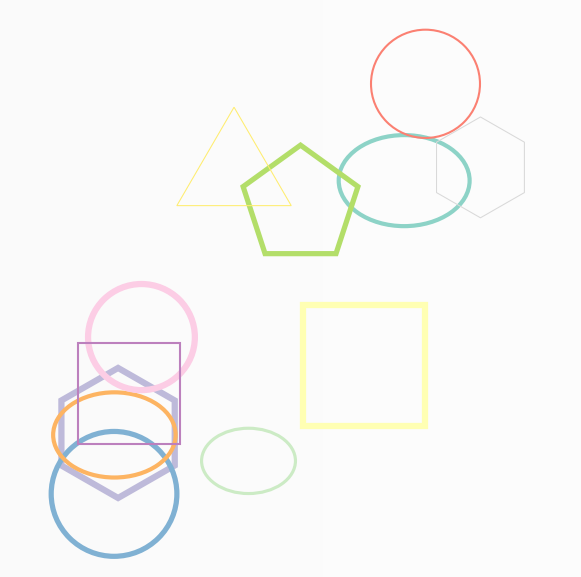[{"shape": "oval", "thickness": 2, "radius": 0.56, "center": [0.695, 0.686]}, {"shape": "square", "thickness": 3, "radius": 0.52, "center": [0.627, 0.367]}, {"shape": "hexagon", "thickness": 3, "radius": 0.56, "center": [0.203, 0.249]}, {"shape": "circle", "thickness": 1, "radius": 0.47, "center": [0.732, 0.854]}, {"shape": "circle", "thickness": 2.5, "radius": 0.54, "center": [0.196, 0.144]}, {"shape": "oval", "thickness": 2, "radius": 0.53, "center": [0.197, 0.246]}, {"shape": "pentagon", "thickness": 2.5, "radius": 0.52, "center": [0.517, 0.644]}, {"shape": "circle", "thickness": 3, "radius": 0.46, "center": [0.243, 0.415]}, {"shape": "hexagon", "thickness": 0.5, "radius": 0.44, "center": [0.827, 0.709]}, {"shape": "square", "thickness": 1, "radius": 0.44, "center": [0.221, 0.317]}, {"shape": "oval", "thickness": 1.5, "radius": 0.4, "center": [0.428, 0.201]}, {"shape": "triangle", "thickness": 0.5, "radius": 0.57, "center": [0.403, 0.7]}]